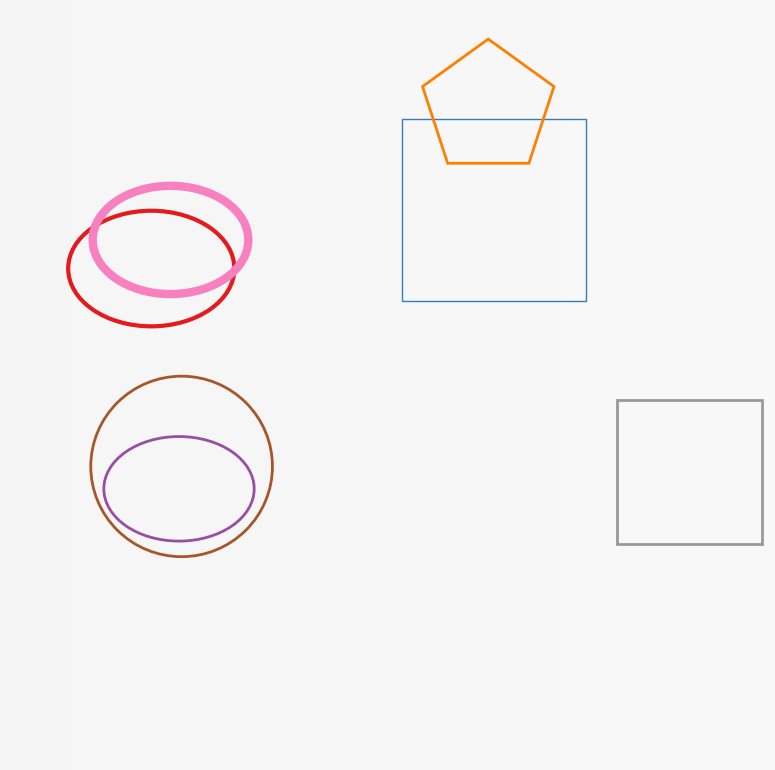[{"shape": "oval", "thickness": 1.5, "radius": 0.54, "center": [0.195, 0.651]}, {"shape": "square", "thickness": 0.5, "radius": 0.59, "center": [0.638, 0.727]}, {"shape": "oval", "thickness": 1, "radius": 0.48, "center": [0.231, 0.365]}, {"shape": "pentagon", "thickness": 1, "radius": 0.45, "center": [0.63, 0.86]}, {"shape": "circle", "thickness": 1, "radius": 0.59, "center": [0.234, 0.394]}, {"shape": "oval", "thickness": 3, "radius": 0.5, "center": [0.22, 0.688]}, {"shape": "square", "thickness": 1, "radius": 0.47, "center": [0.89, 0.387]}]